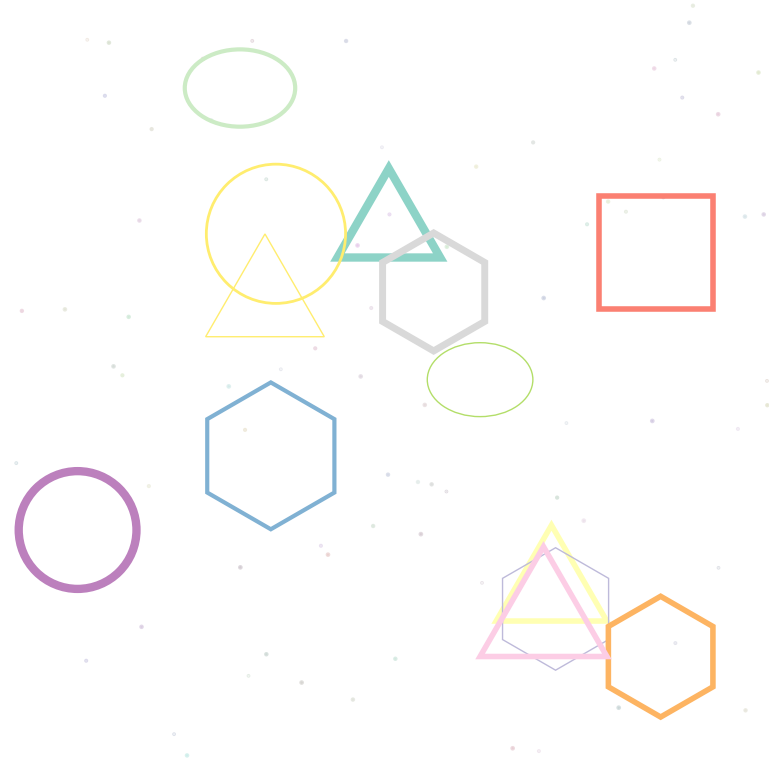[{"shape": "triangle", "thickness": 3, "radius": 0.39, "center": [0.505, 0.704]}, {"shape": "triangle", "thickness": 2, "radius": 0.41, "center": [0.716, 0.235]}, {"shape": "hexagon", "thickness": 0.5, "radius": 0.4, "center": [0.722, 0.209]}, {"shape": "square", "thickness": 2, "radius": 0.37, "center": [0.852, 0.672]}, {"shape": "hexagon", "thickness": 1.5, "radius": 0.48, "center": [0.352, 0.408]}, {"shape": "hexagon", "thickness": 2, "radius": 0.39, "center": [0.858, 0.147]}, {"shape": "oval", "thickness": 0.5, "radius": 0.34, "center": [0.623, 0.507]}, {"shape": "triangle", "thickness": 2, "radius": 0.48, "center": [0.706, 0.195]}, {"shape": "hexagon", "thickness": 2.5, "radius": 0.38, "center": [0.563, 0.621]}, {"shape": "circle", "thickness": 3, "radius": 0.38, "center": [0.101, 0.312]}, {"shape": "oval", "thickness": 1.5, "radius": 0.36, "center": [0.312, 0.886]}, {"shape": "triangle", "thickness": 0.5, "radius": 0.44, "center": [0.344, 0.607]}, {"shape": "circle", "thickness": 1, "radius": 0.45, "center": [0.358, 0.696]}]